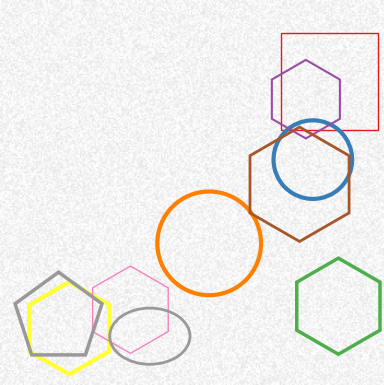[{"shape": "square", "thickness": 1, "radius": 0.63, "center": [0.856, 0.788]}, {"shape": "circle", "thickness": 3, "radius": 0.51, "center": [0.813, 0.585]}, {"shape": "hexagon", "thickness": 2.5, "radius": 0.62, "center": [0.879, 0.205]}, {"shape": "hexagon", "thickness": 1.5, "radius": 0.51, "center": [0.794, 0.742]}, {"shape": "circle", "thickness": 3, "radius": 0.67, "center": [0.543, 0.368]}, {"shape": "hexagon", "thickness": 3, "radius": 0.6, "center": [0.18, 0.148]}, {"shape": "hexagon", "thickness": 2, "radius": 0.74, "center": [0.778, 0.521]}, {"shape": "hexagon", "thickness": 1, "radius": 0.57, "center": [0.339, 0.196]}, {"shape": "oval", "thickness": 2, "radius": 0.52, "center": [0.389, 0.127]}, {"shape": "pentagon", "thickness": 2.5, "radius": 0.59, "center": [0.152, 0.174]}]